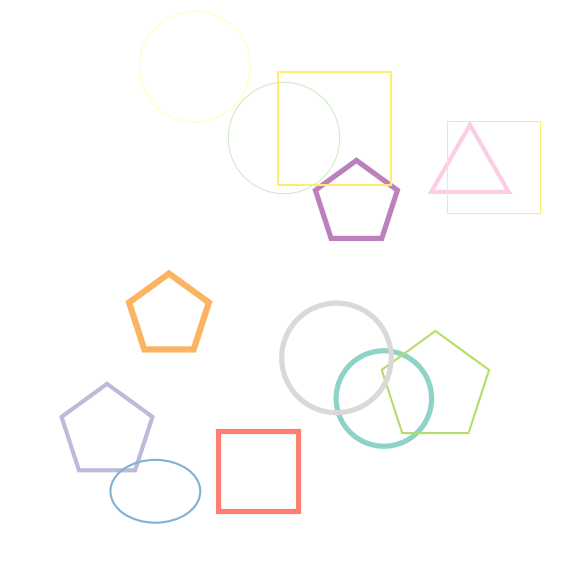[{"shape": "circle", "thickness": 2.5, "radius": 0.41, "center": [0.665, 0.309]}, {"shape": "circle", "thickness": 0.5, "radius": 0.48, "center": [0.337, 0.884]}, {"shape": "pentagon", "thickness": 2, "radius": 0.41, "center": [0.185, 0.252]}, {"shape": "square", "thickness": 2.5, "radius": 0.35, "center": [0.446, 0.183]}, {"shape": "oval", "thickness": 1, "radius": 0.39, "center": [0.269, 0.148]}, {"shape": "pentagon", "thickness": 3, "radius": 0.36, "center": [0.293, 0.453]}, {"shape": "pentagon", "thickness": 1, "radius": 0.49, "center": [0.754, 0.328]}, {"shape": "triangle", "thickness": 2, "radius": 0.39, "center": [0.814, 0.705]}, {"shape": "circle", "thickness": 2.5, "radius": 0.47, "center": [0.583, 0.379]}, {"shape": "pentagon", "thickness": 2.5, "radius": 0.37, "center": [0.617, 0.647]}, {"shape": "circle", "thickness": 0.5, "radius": 0.48, "center": [0.492, 0.76]}, {"shape": "square", "thickness": 0.5, "radius": 0.4, "center": [0.855, 0.711]}, {"shape": "square", "thickness": 1, "radius": 0.49, "center": [0.58, 0.776]}]